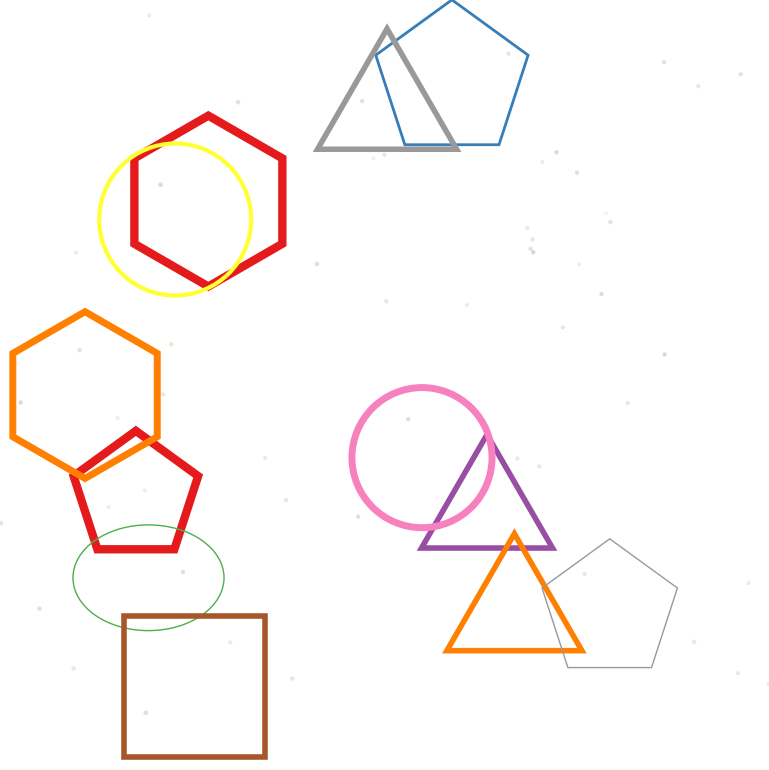[{"shape": "pentagon", "thickness": 3, "radius": 0.43, "center": [0.176, 0.355]}, {"shape": "hexagon", "thickness": 3, "radius": 0.55, "center": [0.271, 0.739]}, {"shape": "pentagon", "thickness": 1, "radius": 0.52, "center": [0.587, 0.896]}, {"shape": "oval", "thickness": 0.5, "radius": 0.49, "center": [0.193, 0.25]}, {"shape": "triangle", "thickness": 2, "radius": 0.49, "center": [0.632, 0.337]}, {"shape": "triangle", "thickness": 2, "radius": 0.51, "center": [0.668, 0.206]}, {"shape": "hexagon", "thickness": 2.5, "radius": 0.54, "center": [0.11, 0.487]}, {"shape": "circle", "thickness": 1.5, "radius": 0.49, "center": [0.228, 0.715]}, {"shape": "square", "thickness": 2, "radius": 0.46, "center": [0.253, 0.109]}, {"shape": "circle", "thickness": 2.5, "radius": 0.45, "center": [0.548, 0.406]}, {"shape": "pentagon", "thickness": 0.5, "radius": 0.46, "center": [0.792, 0.208]}, {"shape": "triangle", "thickness": 2, "radius": 0.52, "center": [0.503, 0.858]}]